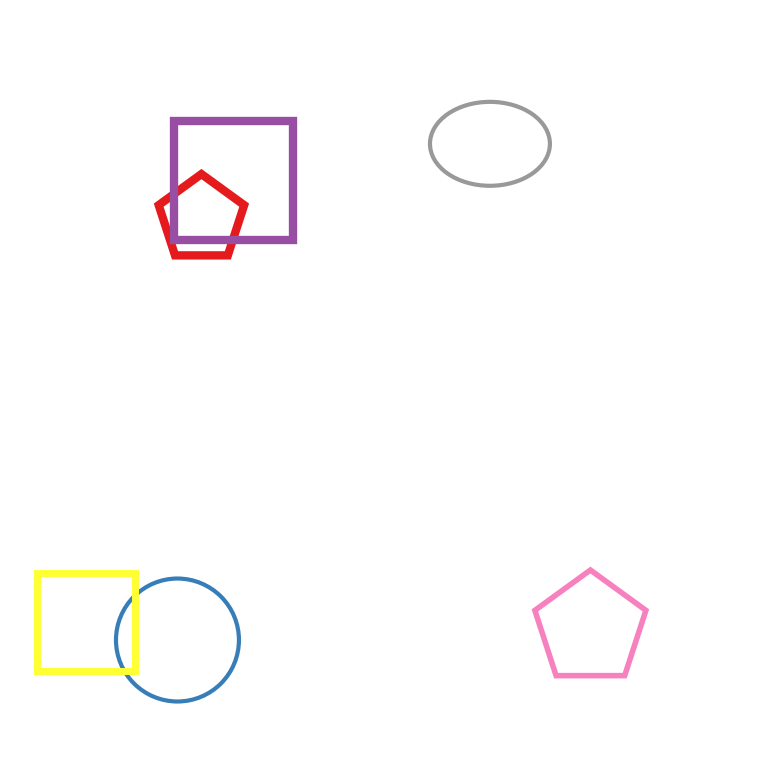[{"shape": "pentagon", "thickness": 3, "radius": 0.29, "center": [0.262, 0.716]}, {"shape": "circle", "thickness": 1.5, "radius": 0.4, "center": [0.23, 0.169]}, {"shape": "square", "thickness": 3, "radius": 0.39, "center": [0.304, 0.765]}, {"shape": "square", "thickness": 2.5, "radius": 0.32, "center": [0.112, 0.193]}, {"shape": "pentagon", "thickness": 2, "radius": 0.38, "center": [0.767, 0.184]}, {"shape": "oval", "thickness": 1.5, "radius": 0.39, "center": [0.636, 0.813]}]